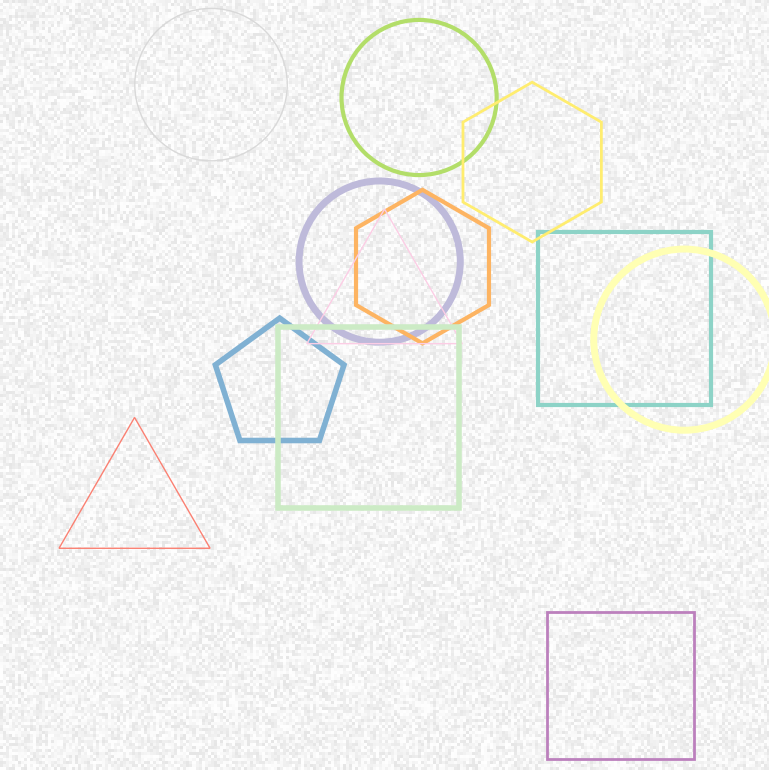[{"shape": "square", "thickness": 1.5, "radius": 0.56, "center": [0.811, 0.587]}, {"shape": "circle", "thickness": 2.5, "radius": 0.59, "center": [0.889, 0.559]}, {"shape": "circle", "thickness": 2.5, "radius": 0.52, "center": [0.493, 0.66]}, {"shape": "triangle", "thickness": 0.5, "radius": 0.57, "center": [0.175, 0.345]}, {"shape": "pentagon", "thickness": 2, "radius": 0.44, "center": [0.363, 0.499]}, {"shape": "hexagon", "thickness": 1.5, "radius": 0.5, "center": [0.549, 0.654]}, {"shape": "circle", "thickness": 1.5, "radius": 0.5, "center": [0.544, 0.873]}, {"shape": "triangle", "thickness": 0.5, "radius": 0.58, "center": [0.499, 0.612]}, {"shape": "circle", "thickness": 0.5, "radius": 0.49, "center": [0.274, 0.89]}, {"shape": "square", "thickness": 1, "radius": 0.48, "center": [0.806, 0.11]}, {"shape": "square", "thickness": 2, "radius": 0.59, "center": [0.479, 0.458]}, {"shape": "hexagon", "thickness": 1, "radius": 0.52, "center": [0.691, 0.789]}]